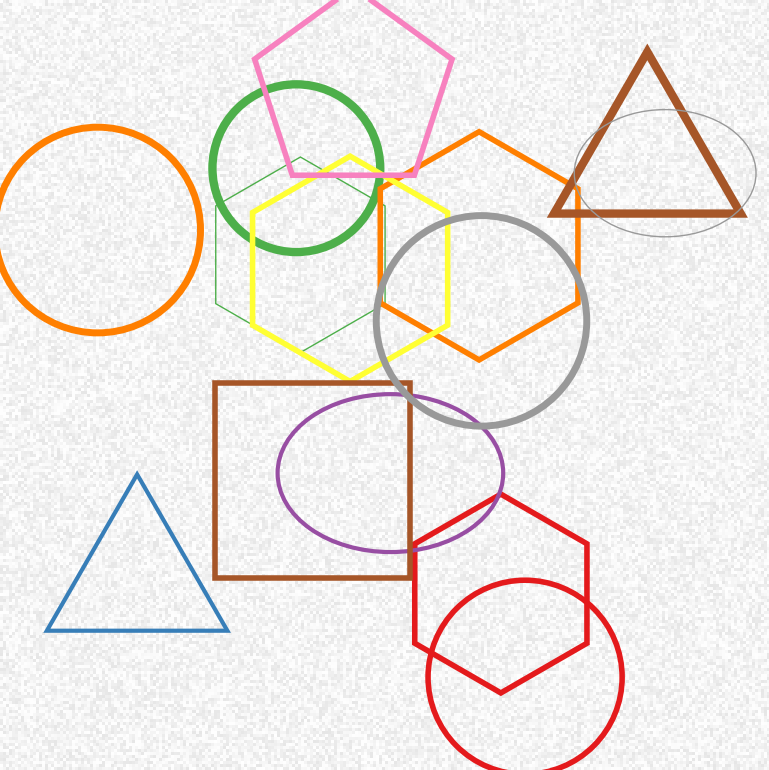[{"shape": "hexagon", "thickness": 2, "radius": 0.65, "center": [0.65, 0.229]}, {"shape": "circle", "thickness": 2, "radius": 0.63, "center": [0.682, 0.12]}, {"shape": "triangle", "thickness": 1.5, "radius": 0.68, "center": [0.178, 0.249]}, {"shape": "hexagon", "thickness": 0.5, "radius": 0.63, "center": [0.39, 0.669]}, {"shape": "circle", "thickness": 3, "radius": 0.54, "center": [0.385, 0.782]}, {"shape": "oval", "thickness": 1.5, "radius": 0.73, "center": [0.507, 0.386]}, {"shape": "hexagon", "thickness": 2, "radius": 0.74, "center": [0.622, 0.681]}, {"shape": "circle", "thickness": 2.5, "radius": 0.67, "center": [0.127, 0.701]}, {"shape": "hexagon", "thickness": 2, "radius": 0.73, "center": [0.455, 0.651]}, {"shape": "square", "thickness": 2, "radius": 0.63, "center": [0.406, 0.376]}, {"shape": "triangle", "thickness": 3, "radius": 0.7, "center": [0.841, 0.793]}, {"shape": "pentagon", "thickness": 2, "radius": 0.67, "center": [0.459, 0.881]}, {"shape": "oval", "thickness": 0.5, "radius": 0.59, "center": [0.864, 0.775]}, {"shape": "circle", "thickness": 2.5, "radius": 0.68, "center": [0.625, 0.583]}]